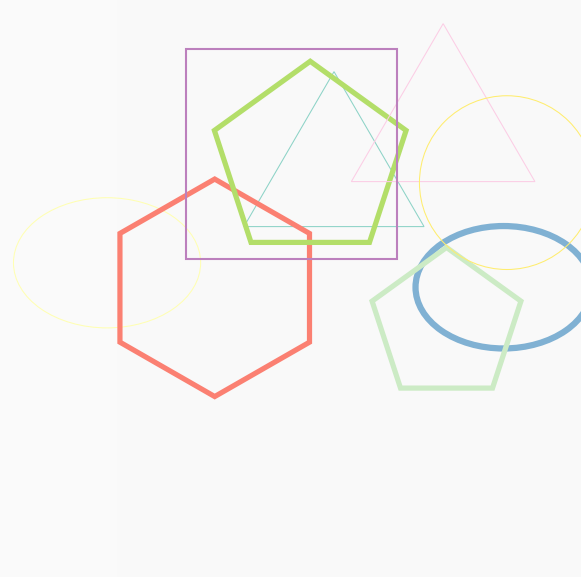[{"shape": "triangle", "thickness": 0.5, "radius": 0.89, "center": [0.575, 0.696]}, {"shape": "oval", "thickness": 0.5, "radius": 0.81, "center": [0.184, 0.544]}, {"shape": "hexagon", "thickness": 2.5, "radius": 0.94, "center": [0.369, 0.501]}, {"shape": "oval", "thickness": 3, "radius": 0.76, "center": [0.866, 0.502]}, {"shape": "pentagon", "thickness": 2.5, "radius": 0.87, "center": [0.534, 0.72]}, {"shape": "triangle", "thickness": 0.5, "radius": 0.91, "center": [0.762, 0.776]}, {"shape": "square", "thickness": 1, "radius": 0.91, "center": [0.501, 0.732]}, {"shape": "pentagon", "thickness": 2.5, "radius": 0.67, "center": [0.768, 0.436]}, {"shape": "circle", "thickness": 0.5, "radius": 0.75, "center": [0.872, 0.683]}]